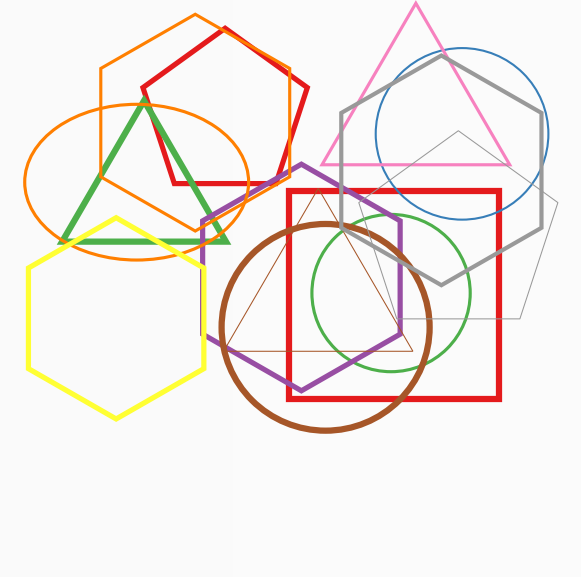[{"shape": "pentagon", "thickness": 2.5, "radius": 0.74, "center": [0.387, 0.801]}, {"shape": "square", "thickness": 3, "radius": 0.9, "center": [0.678, 0.488]}, {"shape": "circle", "thickness": 1, "radius": 0.74, "center": [0.795, 0.767]}, {"shape": "triangle", "thickness": 3, "radius": 0.81, "center": [0.248, 0.662]}, {"shape": "circle", "thickness": 1.5, "radius": 0.68, "center": [0.673, 0.492]}, {"shape": "hexagon", "thickness": 2.5, "radius": 0.98, "center": [0.519, 0.519]}, {"shape": "hexagon", "thickness": 1.5, "radius": 0.94, "center": [0.336, 0.787]}, {"shape": "oval", "thickness": 1.5, "radius": 0.96, "center": [0.235, 0.684]}, {"shape": "hexagon", "thickness": 2.5, "radius": 0.87, "center": [0.2, 0.448]}, {"shape": "circle", "thickness": 3, "radius": 0.89, "center": [0.56, 0.432]}, {"shape": "triangle", "thickness": 0.5, "radius": 0.94, "center": [0.548, 0.485]}, {"shape": "triangle", "thickness": 1.5, "radius": 0.93, "center": [0.715, 0.807]}, {"shape": "hexagon", "thickness": 2, "radius": 0.99, "center": [0.759, 0.704]}, {"shape": "pentagon", "thickness": 0.5, "radius": 0.9, "center": [0.789, 0.593]}]